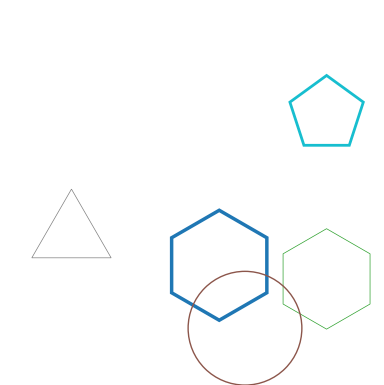[{"shape": "hexagon", "thickness": 2.5, "radius": 0.71, "center": [0.569, 0.311]}, {"shape": "hexagon", "thickness": 0.5, "radius": 0.65, "center": [0.848, 0.276]}, {"shape": "circle", "thickness": 1, "radius": 0.74, "center": [0.636, 0.147]}, {"shape": "triangle", "thickness": 0.5, "radius": 0.59, "center": [0.186, 0.39]}, {"shape": "pentagon", "thickness": 2, "radius": 0.5, "center": [0.848, 0.704]}]